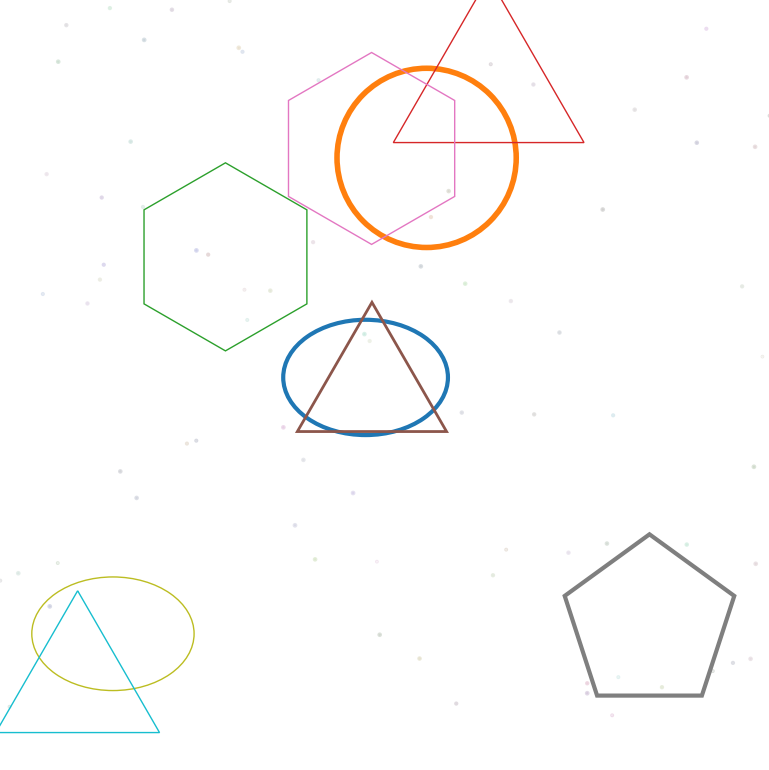[{"shape": "oval", "thickness": 1.5, "radius": 0.53, "center": [0.475, 0.51]}, {"shape": "circle", "thickness": 2, "radius": 0.58, "center": [0.554, 0.795]}, {"shape": "hexagon", "thickness": 0.5, "radius": 0.61, "center": [0.293, 0.666]}, {"shape": "triangle", "thickness": 0.5, "radius": 0.71, "center": [0.635, 0.886]}, {"shape": "triangle", "thickness": 1, "radius": 0.56, "center": [0.483, 0.495]}, {"shape": "hexagon", "thickness": 0.5, "radius": 0.62, "center": [0.483, 0.807]}, {"shape": "pentagon", "thickness": 1.5, "radius": 0.58, "center": [0.843, 0.19]}, {"shape": "oval", "thickness": 0.5, "radius": 0.53, "center": [0.147, 0.177]}, {"shape": "triangle", "thickness": 0.5, "radius": 0.61, "center": [0.101, 0.11]}]